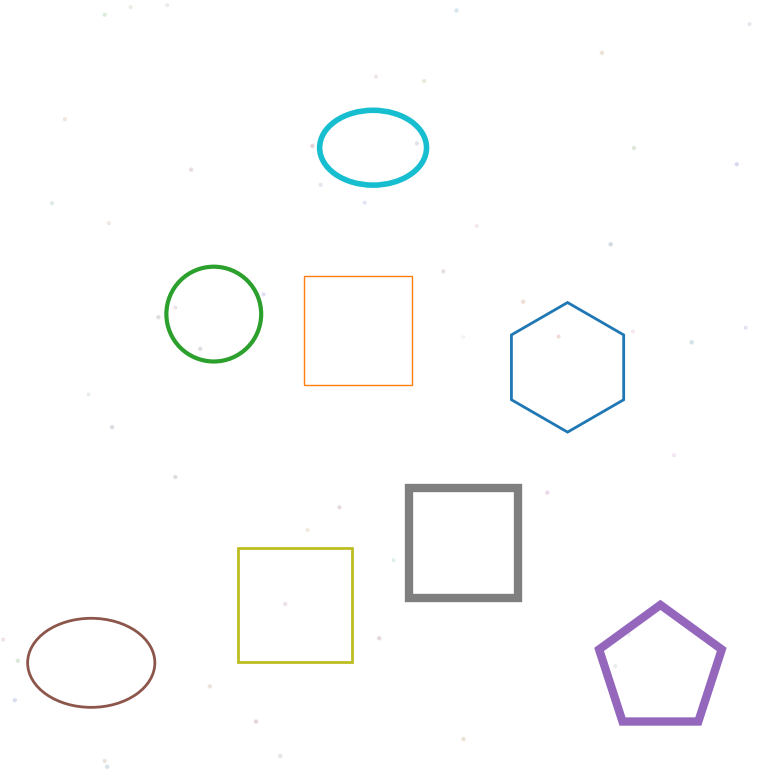[{"shape": "hexagon", "thickness": 1, "radius": 0.42, "center": [0.737, 0.523]}, {"shape": "square", "thickness": 0.5, "radius": 0.35, "center": [0.465, 0.571]}, {"shape": "circle", "thickness": 1.5, "radius": 0.31, "center": [0.278, 0.592]}, {"shape": "pentagon", "thickness": 3, "radius": 0.42, "center": [0.858, 0.131]}, {"shape": "oval", "thickness": 1, "radius": 0.41, "center": [0.118, 0.139]}, {"shape": "square", "thickness": 3, "radius": 0.36, "center": [0.602, 0.294]}, {"shape": "square", "thickness": 1, "radius": 0.37, "center": [0.383, 0.214]}, {"shape": "oval", "thickness": 2, "radius": 0.35, "center": [0.485, 0.808]}]